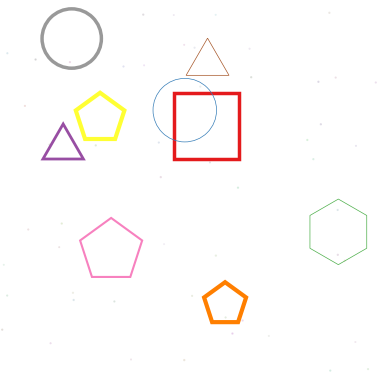[{"shape": "square", "thickness": 2.5, "radius": 0.43, "center": [0.537, 0.673]}, {"shape": "circle", "thickness": 0.5, "radius": 0.41, "center": [0.48, 0.714]}, {"shape": "hexagon", "thickness": 0.5, "radius": 0.43, "center": [0.879, 0.398]}, {"shape": "triangle", "thickness": 2, "radius": 0.3, "center": [0.164, 0.617]}, {"shape": "pentagon", "thickness": 3, "radius": 0.29, "center": [0.585, 0.21]}, {"shape": "pentagon", "thickness": 3, "radius": 0.33, "center": [0.26, 0.693]}, {"shape": "triangle", "thickness": 0.5, "radius": 0.32, "center": [0.539, 0.836]}, {"shape": "pentagon", "thickness": 1.5, "radius": 0.42, "center": [0.289, 0.349]}, {"shape": "circle", "thickness": 2.5, "radius": 0.39, "center": [0.186, 0.9]}]